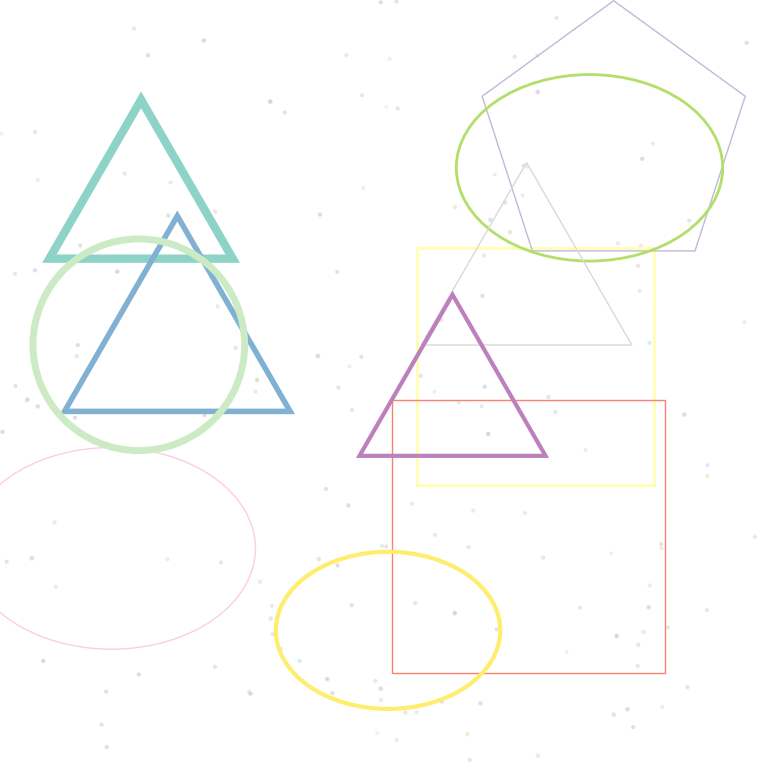[{"shape": "triangle", "thickness": 3, "radius": 0.69, "center": [0.183, 0.733]}, {"shape": "square", "thickness": 1, "radius": 0.77, "center": [0.696, 0.524]}, {"shape": "pentagon", "thickness": 0.5, "radius": 0.9, "center": [0.797, 0.819]}, {"shape": "square", "thickness": 0.5, "radius": 0.89, "center": [0.687, 0.303]}, {"shape": "triangle", "thickness": 2, "radius": 0.85, "center": [0.23, 0.55]}, {"shape": "oval", "thickness": 1, "radius": 0.86, "center": [0.766, 0.782]}, {"shape": "oval", "thickness": 0.5, "radius": 0.94, "center": [0.145, 0.288]}, {"shape": "triangle", "thickness": 0.5, "radius": 0.79, "center": [0.684, 0.631]}, {"shape": "triangle", "thickness": 1.5, "radius": 0.7, "center": [0.588, 0.478]}, {"shape": "circle", "thickness": 2.5, "radius": 0.69, "center": [0.18, 0.552]}, {"shape": "oval", "thickness": 1.5, "radius": 0.73, "center": [0.504, 0.181]}]